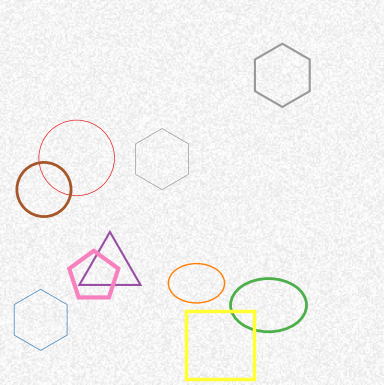[{"shape": "circle", "thickness": 0.5, "radius": 0.49, "center": [0.199, 0.59]}, {"shape": "hexagon", "thickness": 0.5, "radius": 0.4, "center": [0.106, 0.169]}, {"shape": "oval", "thickness": 2, "radius": 0.49, "center": [0.698, 0.207]}, {"shape": "triangle", "thickness": 1.5, "radius": 0.46, "center": [0.286, 0.306]}, {"shape": "oval", "thickness": 1, "radius": 0.37, "center": [0.51, 0.264]}, {"shape": "square", "thickness": 2.5, "radius": 0.44, "center": [0.572, 0.104]}, {"shape": "circle", "thickness": 2, "radius": 0.35, "center": [0.114, 0.508]}, {"shape": "pentagon", "thickness": 3, "radius": 0.33, "center": [0.244, 0.282]}, {"shape": "hexagon", "thickness": 0.5, "radius": 0.4, "center": [0.421, 0.587]}, {"shape": "hexagon", "thickness": 1.5, "radius": 0.41, "center": [0.733, 0.804]}]